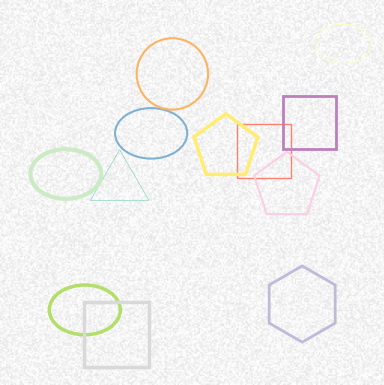[{"shape": "triangle", "thickness": 0.5, "radius": 0.44, "center": [0.311, 0.523]}, {"shape": "oval", "thickness": 0.5, "radius": 0.37, "center": [0.891, 0.886]}, {"shape": "hexagon", "thickness": 2, "radius": 0.5, "center": [0.785, 0.21]}, {"shape": "square", "thickness": 1, "radius": 0.35, "center": [0.686, 0.608]}, {"shape": "oval", "thickness": 1.5, "radius": 0.47, "center": [0.393, 0.654]}, {"shape": "circle", "thickness": 1.5, "radius": 0.46, "center": [0.448, 0.808]}, {"shape": "oval", "thickness": 2.5, "radius": 0.46, "center": [0.22, 0.195]}, {"shape": "pentagon", "thickness": 1.5, "radius": 0.45, "center": [0.745, 0.516]}, {"shape": "square", "thickness": 2.5, "radius": 0.42, "center": [0.303, 0.131]}, {"shape": "square", "thickness": 2, "radius": 0.34, "center": [0.803, 0.682]}, {"shape": "oval", "thickness": 3, "radius": 0.46, "center": [0.171, 0.548]}, {"shape": "pentagon", "thickness": 2.5, "radius": 0.43, "center": [0.587, 0.617]}]